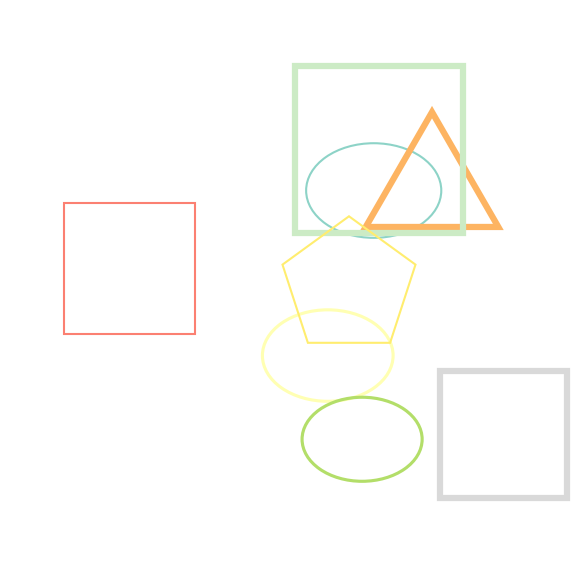[{"shape": "oval", "thickness": 1, "radius": 0.59, "center": [0.647, 0.669]}, {"shape": "oval", "thickness": 1.5, "radius": 0.57, "center": [0.568, 0.383]}, {"shape": "square", "thickness": 1, "radius": 0.57, "center": [0.224, 0.534]}, {"shape": "triangle", "thickness": 3, "radius": 0.66, "center": [0.748, 0.672]}, {"shape": "oval", "thickness": 1.5, "radius": 0.52, "center": [0.627, 0.238]}, {"shape": "square", "thickness": 3, "radius": 0.55, "center": [0.871, 0.246]}, {"shape": "square", "thickness": 3, "radius": 0.73, "center": [0.657, 0.74]}, {"shape": "pentagon", "thickness": 1, "radius": 0.61, "center": [0.604, 0.504]}]